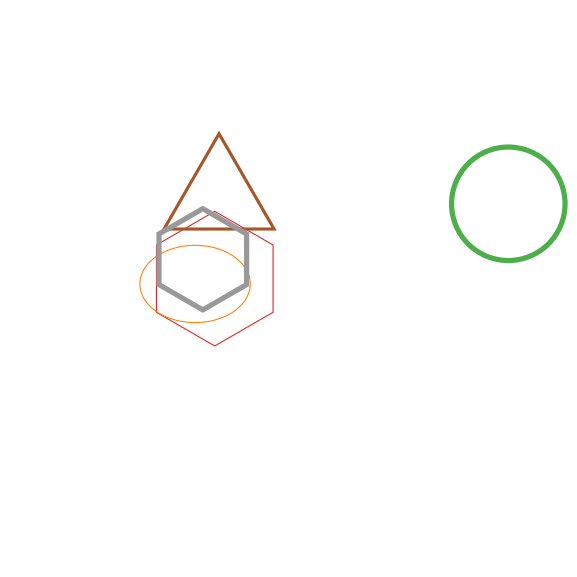[{"shape": "hexagon", "thickness": 0.5, "radius": 0.58, "center": [0.372, 0.517]}, {"shape": "circle", "thickness": 2.5, "radius": 0.49, "center": [0.88, 0.646]}, {"shape": "oval", "thickness": 0.5, "radius": 0.48, "center": [0.338, 0.507]}, {"shape": "triangle", "thickness": 1.5, "radius": 0.55, "center": [0.379, 0.658]}, {"shape": "hexagon", "thickness": 2.5, "radius": 0.44, "center": [0.351, 0.55]}]